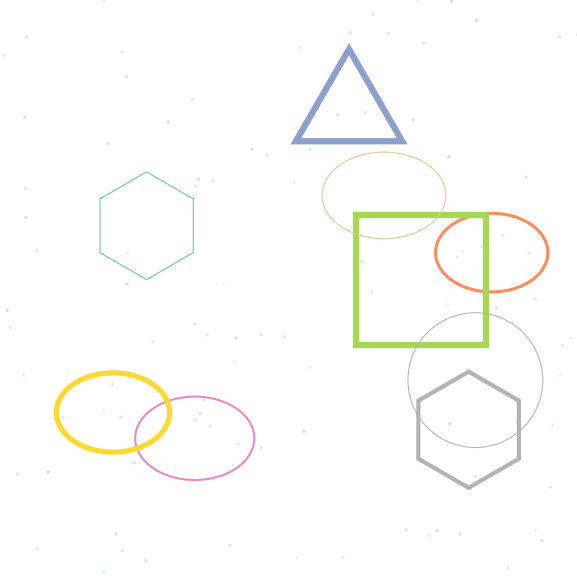[{"shape": "hexagon", "thickness": 0.5, "radius": 0.47, "center": [0.254, 0.608]}, {"shape": "oval", "thickness": 1.5, "radius": 0.49, "center": [0.851, 0.562]}, {"shape": "triangle", "thickness": 3, "radius": 0.53, "center": [0.604, 0.808]}, {"shape": "oval", "thickness": 1, "radius": 0.52, "center": [0.337, 0.24]}, {"shape": "square", "thickness": 3, "radius": 0.56, "center": [0.729, 0.514]}, {"shape": "oval", "thickness": 2.5, "radius": 0.49, "center": [0.196, 0.285]}, {"shape": "oval", "thickness": 0.5, "radius": 0.54, "center": [0.665, 0.661]}, {"shape": "hexagon", "thickness": 2, "radius": 0.5, "center": [0.811, 0.255]}, {"shape": "circle", "thickness": 0.5, "radius": 0.58, "center": [0.823, 0.341]}]